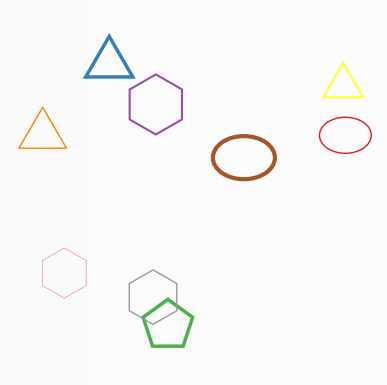[{"shape": "oval", "thickness": 1, "radius": 0.33, "center": [0.891, 0.649]}, {"shape": "triangle", "thickness": 2.5, "radius": 0.35, "center": [0.282, 0.835]}, {"shape": "pentagon", "thickness": 2.5, "radius": 0.34, "center": [0.433, 0.155]}, {"shape": "hexagon", "thickness": 1.5, "radius": 0.39, "center": [0.402, 0.729]}, {"shape": "triangle", "thickness": 1, "radius": 0.35, "center": [0.11, 0.651]}, {"shape": "triangle", "thickness": 1.5, "radius": 0.3, "center": [0.886, 0.777]}, {"shape": "oval", "thickness": 3, "radius": 0.4, "center": [0.629, 0.59]}, {"shape": "hexagon", "thickness": 0.5, "radius": 0.33, "center": [0.166, 0.291]}, {"shape": "hexagon", "thickness": 1, "radius": 0.35, "center": [0.395, 0.228]}]